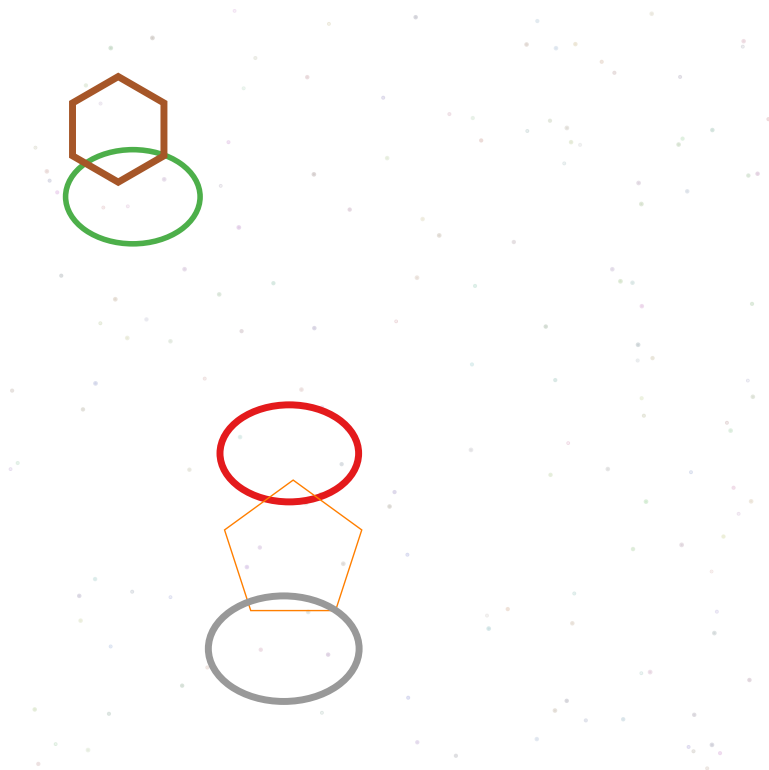[{"shape": "oval", "thickness": 2.5, "radius": 0.45, "center": [0.376, 0.411]}, {"shape": "oval", "thickness": 2, "radius": 0.44, "center": [0.173, 0.744]}, {"shape": "pentagon", "thickness": 0.5, "radius": 0.47, "center": [0.381, 0.283]}, {"shape": "hexagon", "thickness": 2.5, "radius": 0.34, "center": [0.154, 0.832]}, {"shape": "oval", "thickness": 2.5, "radius": 0.49, "center": [0.368, 0.158]}]